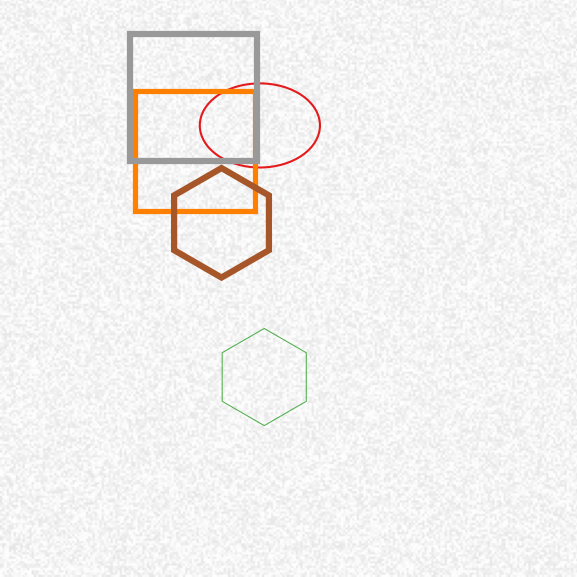[{"shape": "oval", "thickness": 1, "radius": 0.52, "center": [0.45, 0.782]}, {"shape": "hexagon", "thickness": 0.5, "radius": 0.42, "center": [0.458, 0.346]}, {"shape": "square", "thickness": 2.5, "radius": 0.52, "center": [0.338, 0.738]}, {"shape": "hexagon", "thickness": 3, "radius": 0.47, "center": [0.384, 0.613]}, {"shape": "square", "thickness": 3, "radius": 0.55, "center": [0.335, 0.83]}]